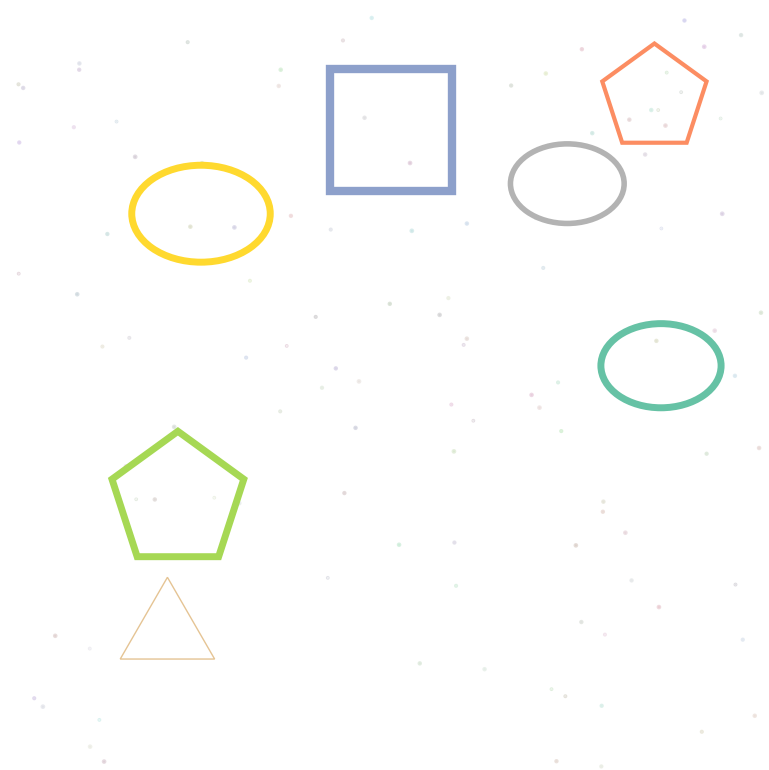[{"shape": "oval", "thickness": 2.5, "radius": 0.39, "center": [0.858, 0.525]}, {"shape": "pentagon", "thickness": 1.5, "radius": 0.36, "center": [0.85, 0.872]}, {"shape": "square", "thickness": 3, "radius": 0.4, "center": [0.507, 0.831]}, {"shape": "pentagon", "thickness": 2.5, "radius": 0.45, "center": [0.231, 0.35]}, {"shape": "oval", "thickness": 2.5, "radius": 0.45, "center": [0.261, 0.722]}, {"shape": "triangle", "thickness": 0.5, "radius": 0.35, "center": [0.217, 0.179]}, {"shape": "oval", "thickness": 2, "radius": 0.37, "center": [0.737, 0.761]}]